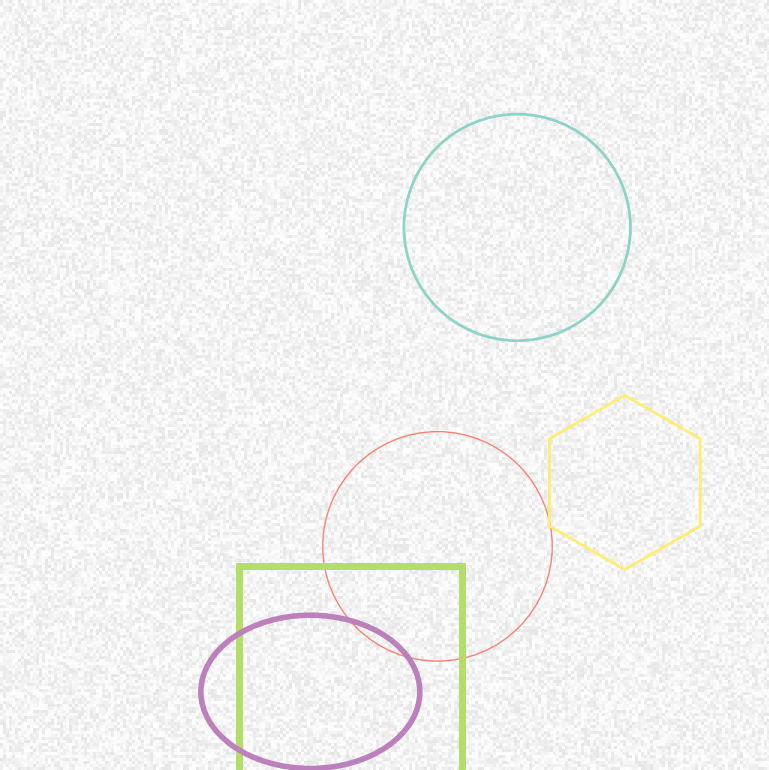[{"shape": "circle", "thickness": 1, "radius": 0.74, "center": [0.672, 0.705]}, {"shape": "circle", "thickness": 0.5, "radius": 0.75, "center": [0.568, 0.29]}, {"shape": "square", "thickness": 2.5, "radius": 0.72, "center": [0.455, 0.12]}, {"shape": "oval", "thickness": 2, "radius": 0.71, "center": [0.403, 0.102]}, {"shape": "hexagon", "thickness": 1, "radius": 0.57, "center": [0.811, 0.373]}]